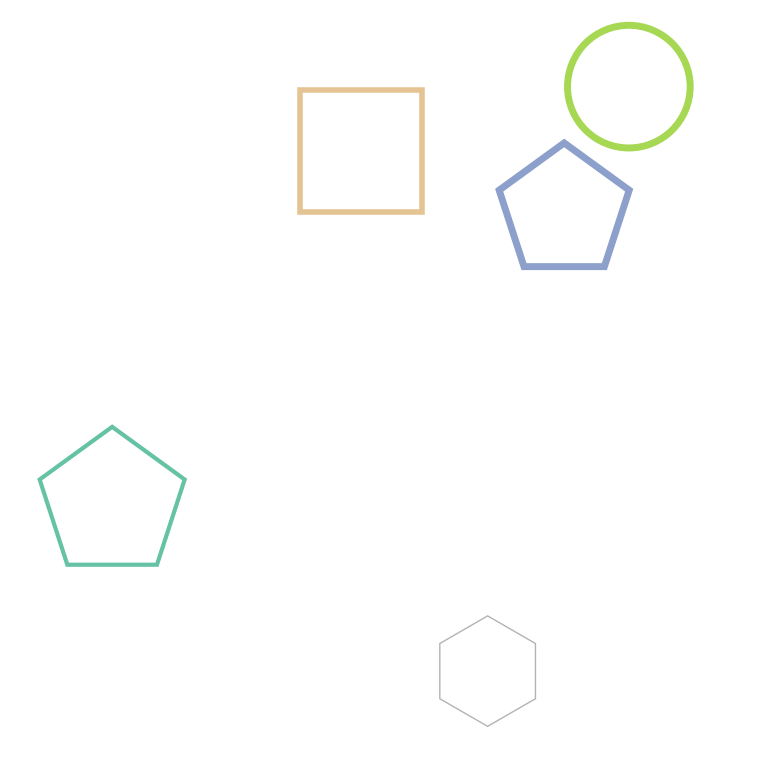[{"shape": "pentagon", "thickness": 1.5, "radius": 0.5, "center": [0.146, 0.347]}, {"shape": "pentagon", "thickness": 2.5, "radius": 0.44, "center": [0.733, 0.726]}, {"shape": "circle", "thickness": 2.5, "radius": 0.4, "center": [0.817, 0.887]}, {"shape": "square", "thickness": 2, "radius": 0.4, "center": [0.469, 0.804]}, {"shape": "hexagon", "thickness": 0.5, "radius": 0.36, "center": [0.633, 0.128]}]